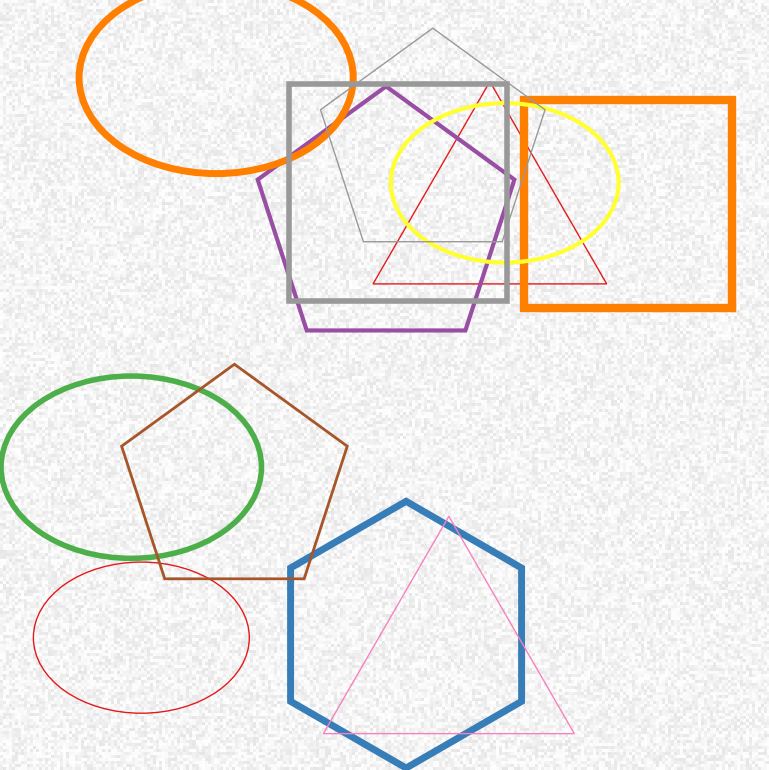[{"shape": "triangle", "thickness": 0.5, "radius": 0.88, "center": [0.636, 0.719]}, {"shape": "oval", "thickness": 0.5, "radius": 0.7, "center": [0.184, 0.172]}, {"shape": "hexagon", "thickness": 2.5, "radius": 0.87, "center": [0.527, 0.176]}, {"shape": "oval", "thickness": 2, "radius": 0.85, "center": [0.17, 0.393]}, {"shape": "pentagon", "thickness": 1.5, "radius": 0.88, "center": [0.501, 0.713]}, {"shape": "oval", "thickness": 2.5, "radius": 0.89, "center": [0.281, 0.899]}, {"shape": "square", "thickness": 3, "radius": 0.67, "center": [0.816, 0.735]}, {"shape": "oval", "thickness": 1.5, "radius": 0.74, "center": [0.655, 0.763]}, {"shape": "pentagon", "thickness": 1, "radius": 0.77, "center": [0.304, 0.373]}, {"shape": "triangle", "thickness": 0.5, "radius": 0.94, "center": [0.583, 0.141]}, {"shape": "square", "thickness": 2, "radius": 0.71, "center": [0.517, 0.75]}, {"shape": "pentagon", "thickness": 0.5, "radius": 0.77, "center": [0.562, 0.81]}]